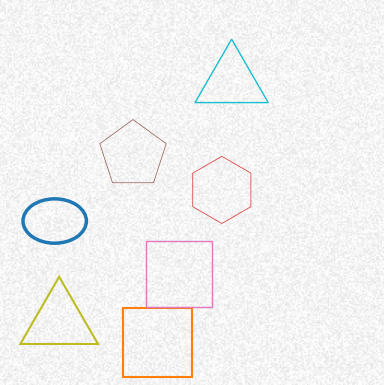[{"shape": "oval", "thickness": 2.5, "radius": 0.41, "center": [0.142, 0.426]}, {"shape": "square", "thickness": 1.5, "radius": 0.45, "center": [0.409, 0.111]}, {"shape": "hexagon", "thickness": 0.5, "radius": 0.44, "center": [0.576, 0.507]}, {"shape": "pentagon", "thickness": 0.5, "radius": 0.45, "center": [0.346, 0.599]}, {"shape": "square", "thickness": 1, "radius": 0.43, "center": [0.465, 0.289]}, {"shape": "triangle", "thickness": 1.5, "radius": 0.58, "center": [0.154, 0.165]}, {"shape": "triangle", "thickness": 1, "radius": 0.55, "center": [0.602, 0.788]}]